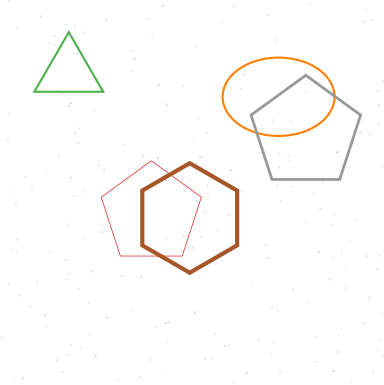[{"shape": "pentagon", "thickness": 0.5, "radius": 0.68, "center": [0.393, 0.446]}, {"shape": "triangle", "thickness": 1.5, "radius": 0.52, "center": [0.179, 0.813]}, {"shape": "oval", "thickness": 1.5, "radius": 0.73, "center": [0.724, 0.749]}, {"shape": "hexagon", "thickness": 3, "radius": 0.71, "center": [0.493, 0.434]}, {"shape": "pentagon", "thickness": 2, "radius": 0.75, "center": [0.794, 0.655]}]